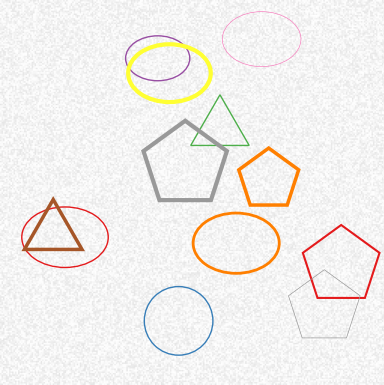[{"shape": "pentagon", "thickness": 1.5, "radius": 0.52, "center": [0.886, 0.311]}, {"shape": "oval", "thickness": 1, "radius": 0.56, "center": [0.169, 0.384]}, {"shape": "circle", "thickness": 1, "radius": 0.45, "center": [0.464, 0.167]}, {"shape": "triangle", "thickness": 1, "radius": 0.44, "center": [0.571, 0.666]}, {"shape": "oval", "thickness": 1, "radius": 0.42, "center": [0.41, 0.849]}, {"shape": "pentagon", "thickness": 2.5, "radius": 0.41, "center": [0.698, 0.534]}, {"shape": "oval", "thickness": 2, "radius": 0.56, "center": [0.614, 0.368]}, {"shape": "oval", "thickness": 3, "radius": 0.54, "center": [0.44, 0.81]}, {"shape": "triangle", "thickness": 2.5, "radius": 0.43, "center": [0.138, 0.395]}, {"shape": "oval", "thickness": 0.5, "radius": 0.51, "center": [0.68, 0.898]}, {"shape": "pentagon", "thickness": 0.5, "radius": 0.49, "center": [0.842, 0.202]}, {"shape": "pentagon", "thickness": 3, "radius": 0.57, "center": [0.481, 0.572]}]